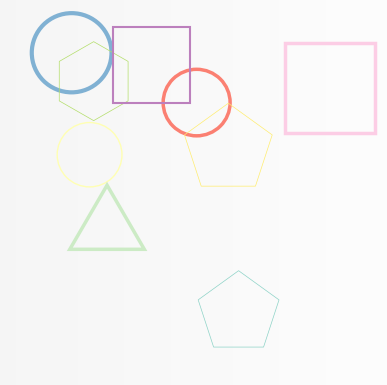[{"shape": "pentagon", "thickness": 0.5, "radius": 0.55, "center": [0.616, 0.187]}, {"shape": "circle", "thickness": 1, "radius": 0.42, "center": [0.231, 0.598]}, {"shape": "circle", "thickness": 2.5, "radius": 0.43, "center": [0.507, 0.734]}, {"shape": "circle", "thickness": 3, "radius": 0.51, "center": [0.185, 0.863]}, {"shape": "hexagon", "thickness": 0.5, "radius": 0.51, "center": [0.242, 0.789]}, {"shape": "square", "thickness": 2.5, "radius": 0.58, "center": [0.852, 0.772]}, {"shape": "square", "thickness": 1.5, "radius": 0.5, "center": [0.391, 0.832]}, {"shape": "triangle", "thickness": 2.5, "radius": 0.56, "center": [0.276, 0.408]}, {"shape": "pentagon", "thickness": 0.5, "radius": 0.6, "center": [0.589, 0.613]}]